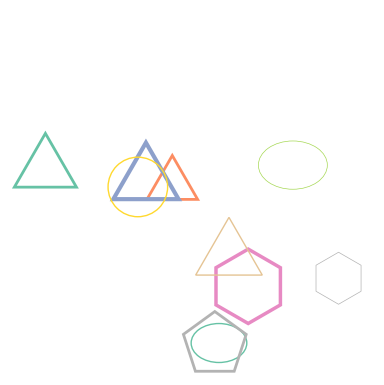[{"shape": "oval", "thickness": 1, "radius": 0.36, "center": [0.569, 0.109]}, {"shape": "triangle", "thickness": 2, "radius": 0.47, "center": [0.118, 0.56]}, {"shape": "triangle", "thickness": 2, "radius": 0.38, "center": [0.448, 0.52]}, {"shape": "triangle", "thickness": 3, "radius": 0.49, "center": [0.379, 0.532]}, {"shape": "hexagon", "thickness": 2.5, "radius": 0.48, "center": [0.645, 0.256]}, {"shape": "oval", "thickness": 0.5, "radius": 0.45, "center": [0.761, 0.571]}, {"shape": "circle", "thickness": 1, "radius": 0.39, "center": [0.358, 0.514]}, {"shape": "triangle", "thickness": 1, "radius": 0.5, "center": [0.595, 0.335]}, {"shape": "pentagon", "thickness": 2, "radius": 0.43, "center": [0.558, 0.105]}, {"shape": "hexagon", "thickness": 0.5, "radius": 0.34, "center": [0.879, 0.277]}]